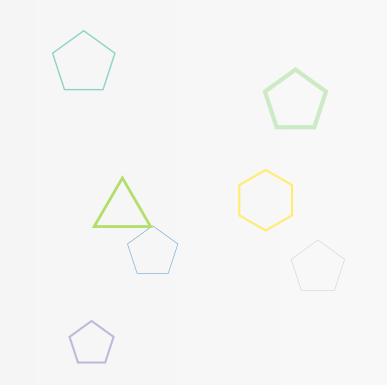[{"shape": "pentagon", "thickness": 1, "radius": 0.42, "center": [0.216, 0.836]}, {"shape": "pentagon", "thickness": 1.5, "radius": 0.3, "center": [0.236, 0.107]}, {"shape": "pentagon", "thickness": 0.5, "radius": 0.34, "center": [0.394, 0.345]}, {"shape": "triangle", "thickness": 2, "radius": 0.42, "center": [0.316, 0.454]}, {"shape": "pentagon", "thickness": 0.5, "radius": 0.36, "center": [0.82, 0.304]}, {"shape": "pentagon", "thickness": 3, "radius": 0.41, "center": [0.762, 0.737]}, {"shape": "hexagon", "thickness": 1.5, "radius": 0.39, "center": [0.686, 0.48]}]